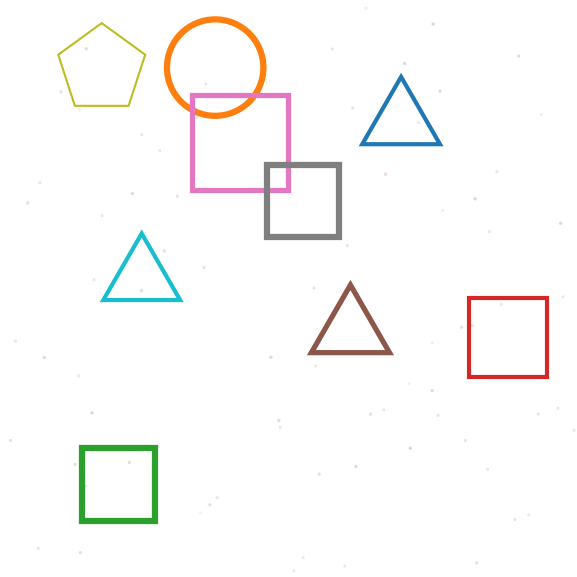[{"shape": "triangle", "thickness": 2, "radius": 0.39, "center": [0.695, 0.788]}, {"shape": "circle", "thickness": 3, "radius": 0.42, "center": [0.373, 0.882]}, {"shape": "square", "thickness": 3, "radius": 0.32, "center": [0.205, 0.161]}, {"shape": "square", "thickness": 2, "radius": 0.34, "center": [0.88, 0.415]}, {"shape": "triangle", "thickness": 2.5, "radius": 0.39, "center": [0.607, 0.428]}, {"shape": "square", "thickness": 2.5, "radius": 0.41, "center": [0.415, 0.752]}, {"shape": "square", "thickness": 3, "radius": 0.31, "center": [0.525, 0.651]}, {"shape": "pentagon", "thickness": 1, "radius": 0.4, "center": [0.176, 0.88]}, {"shape": "triangle", "thickness": 2, "radius": 0.38, "center": [0.245, 0.518]}]